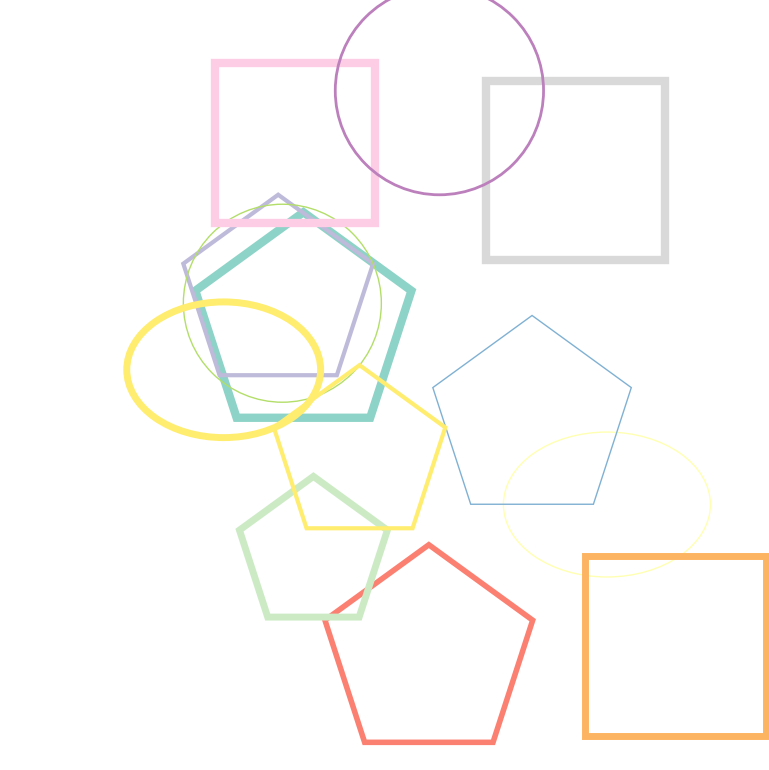[{"shape": "pentagon", "thickness": 3, "radius": 0.74, "center": [0.394, 0.577]}, {"shape": "oval", "thickness": 0.5, "radius": 0.67, "center": [0.788, 0.345]}, {"shape": "pentagon", "thickness": 1.5, "radius": 0.65, "center": [0.361, 0.618]}, {"shape": "pentagon", "thickness": 2, "radius": 0.71, "center": [0.557, 0.151]}, {"shape": "pentagon", "thickness": 0.5, "radius": 0.68, "center": [0.691, 0.455]}, {"shape": "square", "thickness": 2.5, "radius": 0.59, "center": [0.877, 0.161]}, {"shape": "circle", "thickness": 0.5, "radius": 0.64, "center": [0.367, 0.606]}, {"shape": "square", "thickness": 3, "radius": 0.52, "center": [0.383, 0.814]}, {"shape": "square", "thickness": 3, "radius": 0.58, "center": [0.747, 0.778]}, {"shape": "circle", "thickness": 1, "radius": 0.68, "center": [0.571, 0.882]}, {"shape": "pentagon", "thickness": 2.5, "radius": 0.5, "center": [0.407, 0.28]}, {"shape": "pentagon", "thickness": 1.5, "radius": 0.59, "center": [0.467, 0.409]}, {"shape": "oval", "thickness": 2.5, "radius": 0.63, "center": [0.291, 0.52]}]